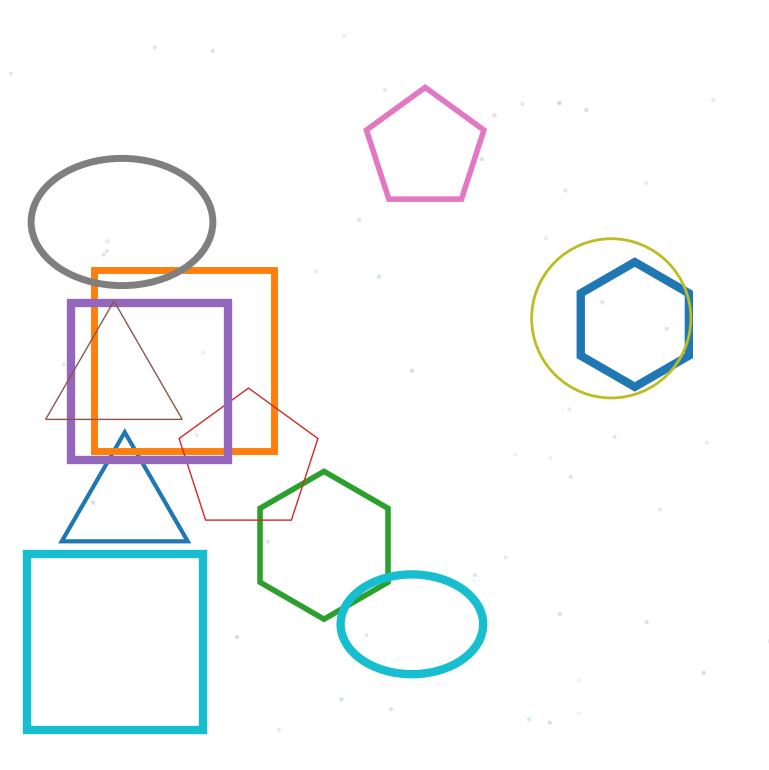[{"shape": "hexagon", "thickness": 3, "radius": 0.41, "center": [0.824, 0.579]}, {"shape": "triangle", "thickness": 1.5, "radius": 0.47, "center": [0.162, 0.344]}, {"shape": "square", "thickness": 2.5, "radius": 0.59, "center": [0.239, 0.532]}, {"shape": "hexagon", "thickness": 2, "radius": 0.48, "center": [0.421, 0.292]}, {"shape": "pentagon", "thickness": 0.5, "radius": 0.47, "center": [0.323, 0.401]}, {"shape": "square", "thickness": 3, "radius": 0.51, "center": [0.194, 0.504]}, {"shape": "triangle", "thickness": 0.5, "radius": 0.51, "center": [0.148, 0.507]}, {"shape": "pentagon", "thickness": 2, "radius": 0.4, "center": [0.552, 0.806]}, {"shape": "oval", "thickness": 2.5, "radius": 0.59, "center": [0.158, 0.712]}, {"shape": "circle", "thickness": 1, "radius": 0.52, "center": [0.794, 0.587]}, {"shape": "square", "thickness": 3, "radius": 0.57, "center": [0.149, 0.166]}, {"shape": "oval", "thickness": 3, "radius": 0.46, "center": [0.535, 0.189]}]